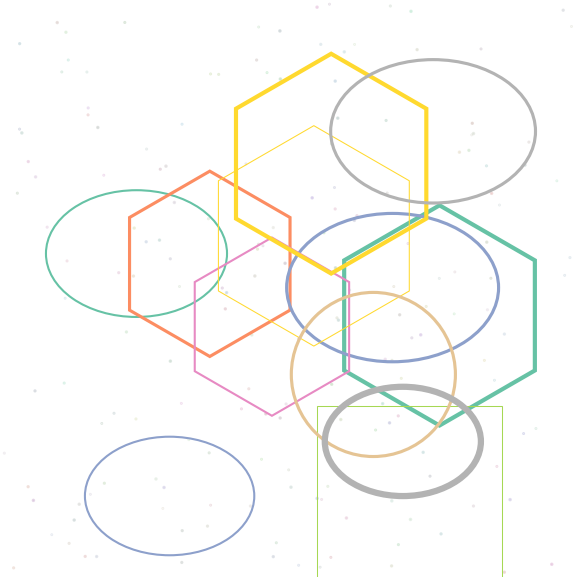[{"shape": "hexagon", "thickness": 2, "radius": 0.95, "center": [0.761, 0.453]}, {"shape": "oval", "thickness": 1, "radius": 0.78, "center": [0.236, 0.56]}, {"shape": "hexagon", "thickness": 1.5, "radius": 0.8, "center": [0.363, 0.542]}, {"shape": "oval", "thickness": 1.5, "radius": 0.92, "center": [0.68, 0.501]}, {"shape": "oval", "thickness": 1, "radius": 0.73, "center": [0.294, 0.14]}, {"shape": "hexagon", "thickness": 1, "radius": 0.77, "center": [0.471, 0.434]}, {"shape": "square", "thickness": 0.5, "radius": 0.8, "center": [0.709, 0.136]}, {"shape": "hexagon", "thickness": 0.5, "radius": 0.95, "center": [0.543, 0.591]}, {"shape": "hexagon", "thickness": 2, "radius": 0.95, "center": [0.573, 0.716]}, {"shape": "circle", "thickness": 1.5, "radius": 0.71, "center": [0.647, 0.351]}, {"shape": "oval", "thickness": 1.5, "radius": 0.89, "center": [0.75, 0.772]}, {"shape": "oval", "thickness": 3, "radius": 0.68, "center": [0.698, 0.235]}]